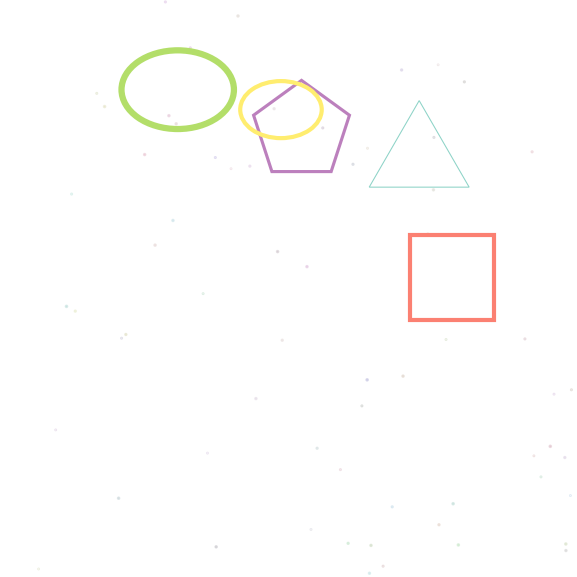[{"shape": "triangle", "thickness": 0.5, "radius": 0.5, "center": [0.726, 0.725]}, {"shape": "square", "thickness": 2, "radius": 0.37, "center": [0.783, 0.518]}, {"shape": "oval", "thickness": 3, "radius": 0.49, "center": [0.308, 0.844]}, {"shape": "pentagon", "thickness": 1.5, "radius": 0.44, "center": [0.522, 0.773]}, {"shape": "oval", "thickness": 2, "radius": 0.35, "center": [0.487, 0.809]}]